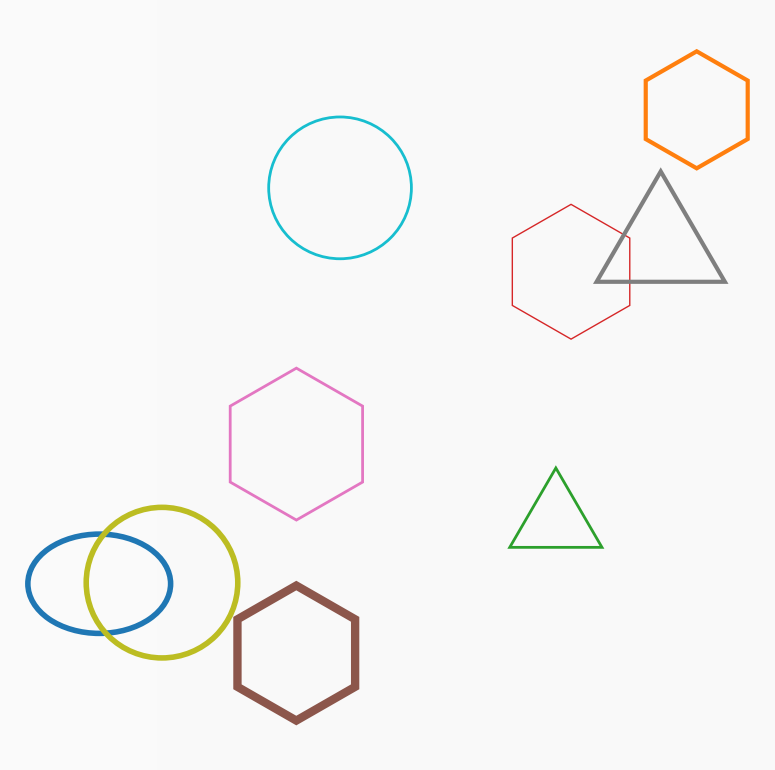[{"shape": "oval", "thickness": 2, "radius": 0.46, "center": [0.128, 0.242]}, {"shape": "hexagon", "thickness": 1.5, "radius": 0.38, "center": [0.899, 0.857]}, {"shape": "triangle", "thickness": 1, "radius": 0.34, "center": [0.717, 0.324]}, {"shape": "hexagon", "thickness": 0.5, "radius": 0.44, "center": [0.737, 0.647]}, {"shape": "hexagon", "thickness": 3, "radius": 0.44, "center": [0.382, 0.152]}, {"shape": "hexagon", "thickness": 1, "radius": 0.49, "center": [0.382, 0.423]}, {"shape": "triangle", "thickness": 1.5, "radius": 0.48, "center": [0.853, 0.682]}, {"shape": "circle", "thickness": 2, "radius": 0.49, "center": [0.209, 0.243]}, {"shape": "circle", "thickness": 1, "radius": 0.46, "center": [0.439, 0.756]}]